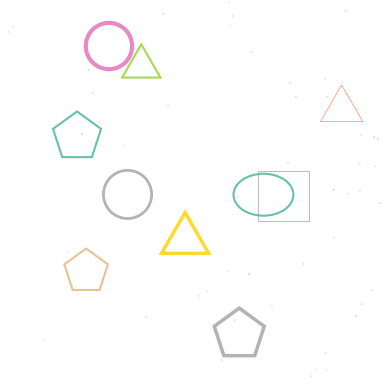[{"shape": "oval", "thickness": 1.5, "radius": 0.39, "center": [0.684, 0.494]}, {"shape": "pentagon", "thickness": 1.5, "radius": 0.33, "center": [0.2, 0.645]}, {"shape": "triangle", "thickness": 0.5, "radius": 0.32, "center": [0.887, 0.716]}, {"shape": "square", "thickness": 0.5, "radius": 0.33, "center": [0.736, 0.491]}, {"shape": "circle", "thickness": 3, "radius": 0.3, "center": [0.283, 0.88]}, {"shape": "triangle", "thickness": 1.5, "radius": 0.29, "center": [0.367, 0.827]}, {"shape": "triangle", "thickness": 2.5, "radius": 0.35, "center": [0.481, 0.377]}, {"shape": "pentagon", "thickness": 1.5, "radius": 0.3, "center": [0.224, 0.295]}, {"shape": "pentagon", "thickness": 2.5, "radius": 0.34, "center": [0.621, 0.131]}, {"shape": "circle", "thickness": 2, "radius": 0.31, "center": [0.331, 0.495]}]